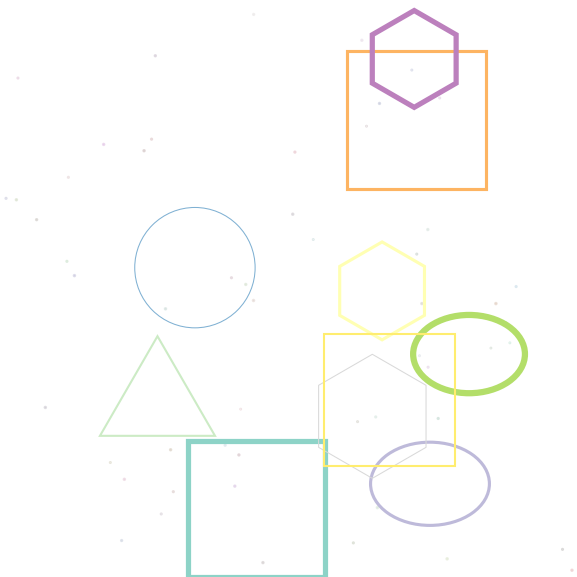[{"shape": "square", "thickness": 2.5, "radius": 0.59, "center": [0.445, 0.118]}, {"shape": "hexagon", "thickness": 1.5, "radius": 0.42, "center": [0.662, 0.495]}, {"shape": "oval", "thickness": 1.5, "radius": 0.51, "center": [0.745, 0.161]}, {"shape": "circle", "thickness": 0.5, "radius": 0.52, "center": [0.338, 0.536]}, {"shape": "square", "thickness": 1.5, "radius": 0.6, "center": [0.721, 0.791]}, {"shape": "oval", "thickness": 3, "radius": 0.48, "center": [0.812, 0.386]}, {"shape": "hexagon", "thickness": 0.5, "radius": 0.54, "center": [0.645, 0.278]}, {"shape": "hexagon", "thickness": 2.5, "radius": 0.42, "center": [0.717, 0.897]}, {"shape": "triangle", "thickness": 1, "radius": 0.58, "center": [0.273, 0.302]}, {"shape": "square", "thickness": 1, "radius": 0.57, "center": [0.674, 0.307]}]